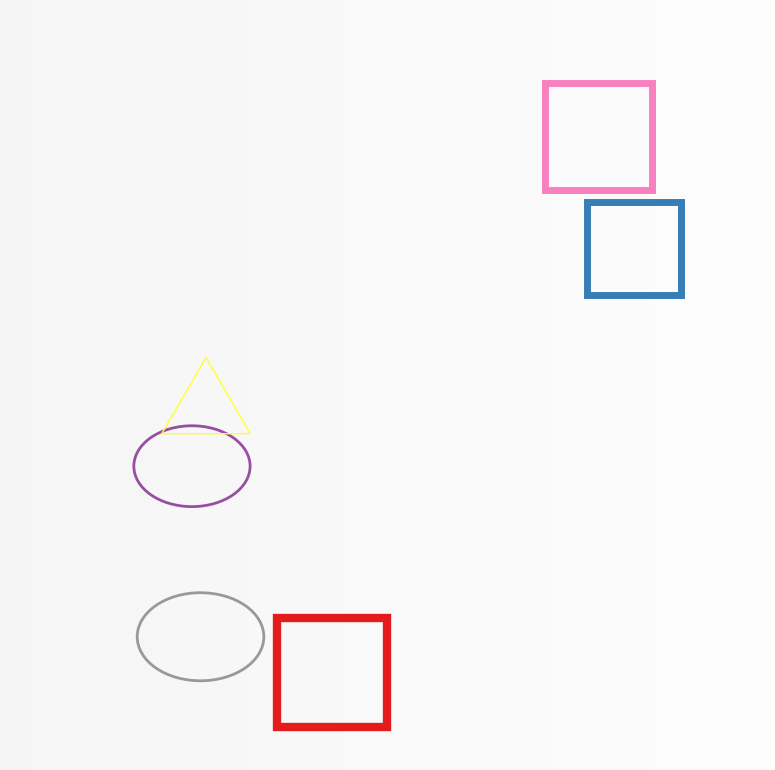[{"shape": "square", "thickness": 3, "radius": 0.36, "center": [0.429, 0.127]}, {"shape": "square", "thickness": 2.5, "radius": 0.3, "center": [0.818, 0.678]}, {"shape": "oval", "thickness": 1, "radius": 0.38, "center": [0.248, 0.395]}, {"shape": "triangle", "thickness": 0.5, "radius": 0.33, "center": [0.266, 0.47]}, {"shape": "square", "thickness": 2.5, "radius": 0.35, "center": [0.772, 0.823]}, {"shape": "oval", "thickness": 1, "radius": 0.41, "center": [0.259, 0.173]}]